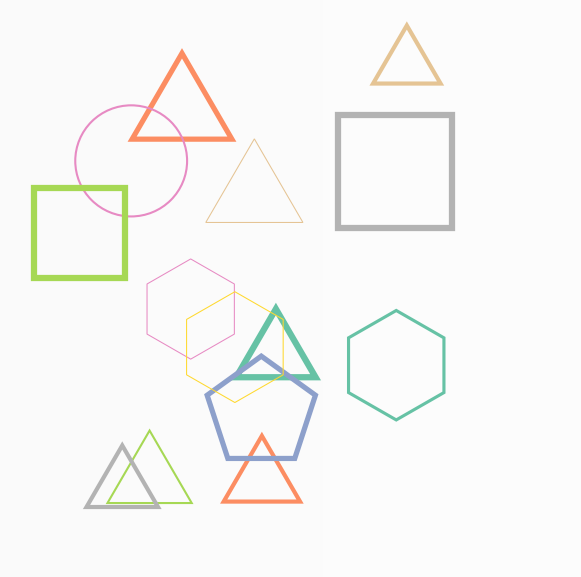[{"shape": "hexagon", "thickness": 1.5, "radius": 0.47, "center": [0.682, 0.367]}, {"shape": "triangle", "thickness": 3, "radius": 0.39, "center": [0.475, 0.385]}, {"shape": "triangle", "thickness": 2.5, "radius": 0.5, "center": [0.313, 0.808]}, {"shape": "triangle", "thickness": 2, "radius": 0.38, "center": [0.451, 0.169]}, {"shape": "pentagon", "thickness": 2.5, "radius": 0.49, "center": [0.45, 0.285]}, {"shape": "circle", "thickness": 1, "radius": 0.48, "center": [0.226, 0.721]}, {"shape": "hexagon", "thickness": 0.5, "radius": 0.43, "center": [0.328, 0.464]}, {"shape": "triangle", "thickness": 1, "radius": 0.42, "center": [0.257, 0.17]}, {"shape": "square", "thickness": 3, "radius": 0.39, "center": [0.137, 0.596]}, {"shape": "hexagon", "thickness": 0.5, "radius": 0.48, "center": [0.404, 0.398]}, {"shape": "triangle", "thickness": 0.5, "radius": 0.48, "center": [0.438, 0.662]}, {"shape": "triangle", "thickness": 2, "radius": 0.34, "center": [0.7, 0.888]}, {"shape": "triangle", "thickness": 2, "radius": 0.36, "center": [0.21, 0.157]}, {"shape": "square", "thickness": 3, "radius": 0.49, "center": [0.68, 0.703]}]